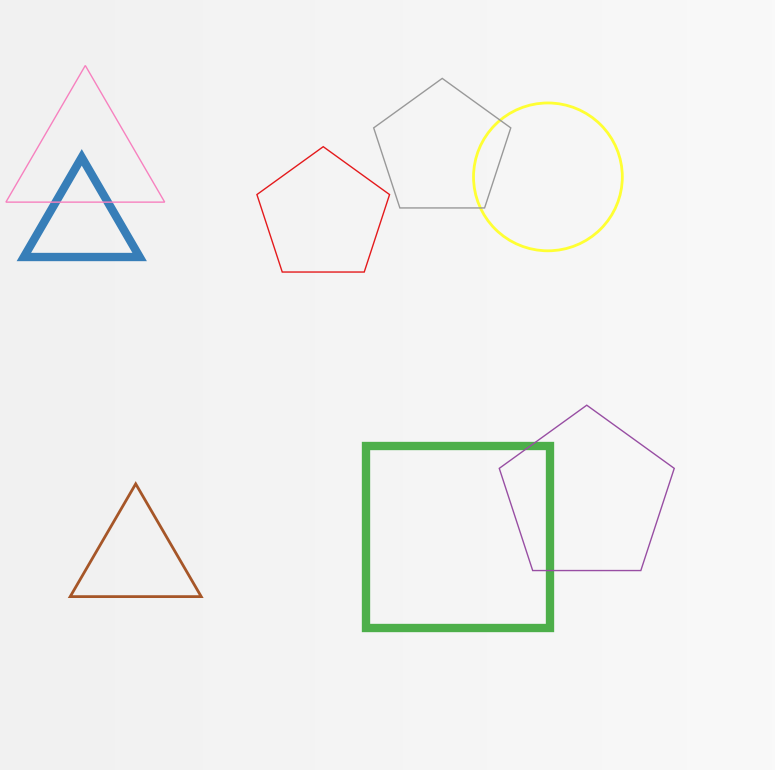[{"shape": "pentagon", "thickness": 0.5, "radius": 0.45, "center": [0.417, 0.72]}, {"shape": "triangle", "thickness": 3, "radius": 0.43, "center": [0.105, 0.709]}, {"shape": "square", "thickness": 3, "radius": 0.59, "center": [0.591, 0.303]}, {"shape": "pentagon", "thickness": 0.5, "radius": 0.59, "center": [0.757, 0.355]}, {"shape": "circle", "thickness": 1, "radius": 0.48, "center": [0.707, 0.77]}, {"shape": "triangle", "thickness": 1, "radius": 0.49, "center": [0.175, 0.274]}, {"shape": "triangle", "thickness": 0.5, "radius": 0.59, "center": [0.11, 0.797]}, {"shape": "pentagon", "thickness": 0.5, "radius": 0.47, "center": [0.571, 0.805]}]